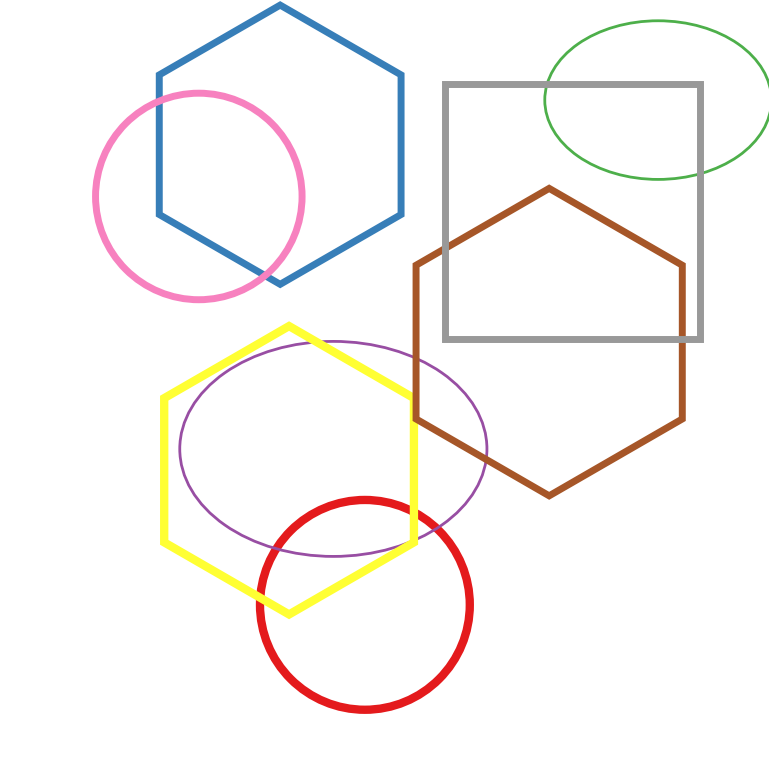[{"shape": "circle", "thickness": 3, "radius": 0.68, "center": [0.474, 0.214]}, {"shape": "hexagon", "thickness": 2.5, "radius": 0.91, "center": [0.364, 0.812]}, {"shape": "oval", "thickness": 1, "radius": 0.74, "center": [0.855, 0.87]}, {"shape": "oval", "thickness": 1, "radius": 1.0, "center": [0.433, 0.417]}, {"shape": "hexagon", "thickness": 3, "radius": 0.94, "center": [0.375, 0.389]}, {"shape": "hexagon", "thickness": 2.5, "radius": 1.0, "center": [0.713, 0.556]}, {"shape": "circle", "thickness": 2.5, "radius": 0.67, "center": [0.258, 0.745]}, {"shape": "square", "thickness": 2.5, "radius": 0.83, "center": [0.744, 0.725]}]